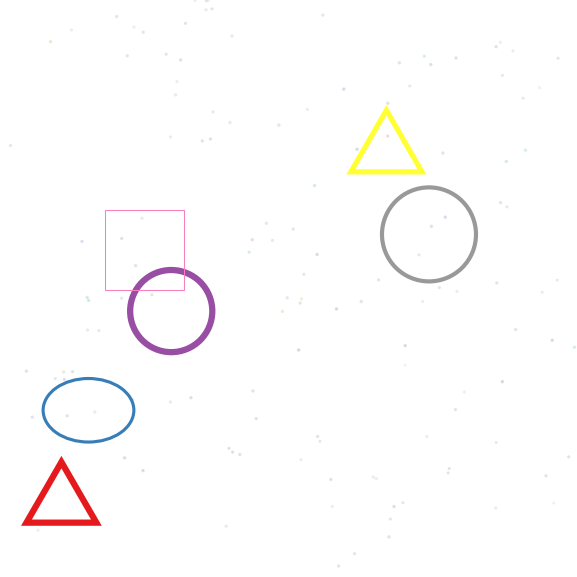[{"shape": "triangle", "thickness": 3, "radius": 0.35, "center": [0.106, 0.129]}, {"shape": "oval", "thickness": 1.5, "radius": 0.39, "center": [0.153, 0.289]}, {"shape": "circle", "thickness": 3, "radius": 0.36, "center": [0.296, 0.46]}, {"shape": "triangle", "thickness": 2.5, "radius": 0.36, "center": [0.669, 0.737]}, {"shape": "square", "thickness": 0.5, "radius": 0.34, "center": [0.25, 0.567]}, {"shape": "circle", "thickness": 2, "radius": 0.41, "center": [0.743, 0.593]}]